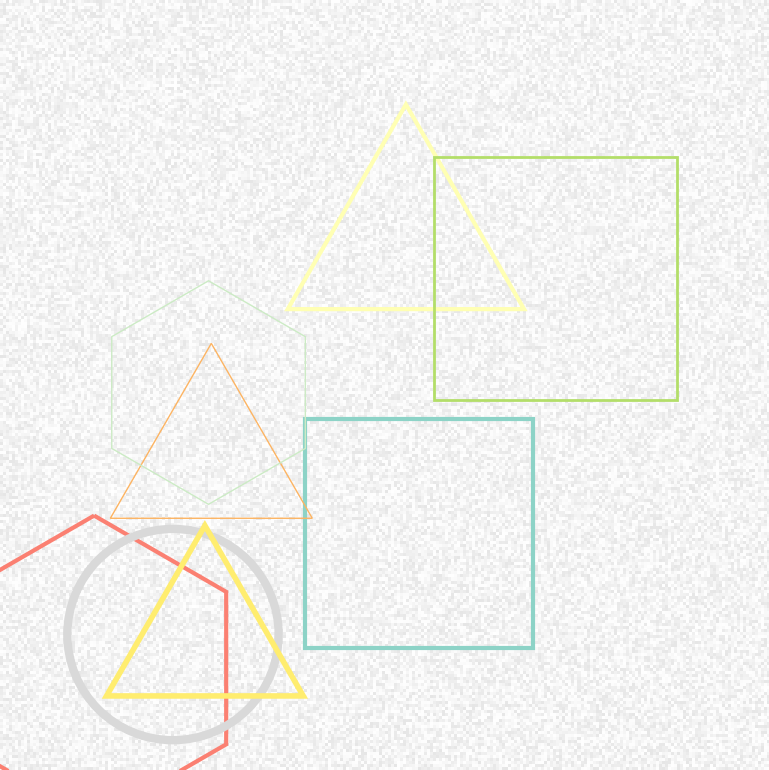[{"shape": "square", "thickness": 1.5, "radius": 0.74, "center": [0.544, 0.307]}, {"shape": "triangle", "thickness": 1.5, "radius": 0.89, "center": [0.527, 0.687]}, {"shape": "hexagon", "thickness": 1.5, "radius": 0.99, "center": [0.122, 0.132]}, {"shape": "triangle", "thickness": 0.5, "radius": 0.76, "center": [0.274, 0.403]}, {"shape": "square", "thickness": 1, "radius": 0.79, "center": [0.722, 0.639]}, {"shape": "circle", "thickness": 3, "radius": 0.69, "center": [0.225, 0.176]}, {"shape": "hexagon", "thickness": 0.5, "radius": 0.73, "center": [0.271, 0.49]}, {"shape": "triangle", "thickness": 2, "radius": 0.74, "center": [0.266, 0.17]}]